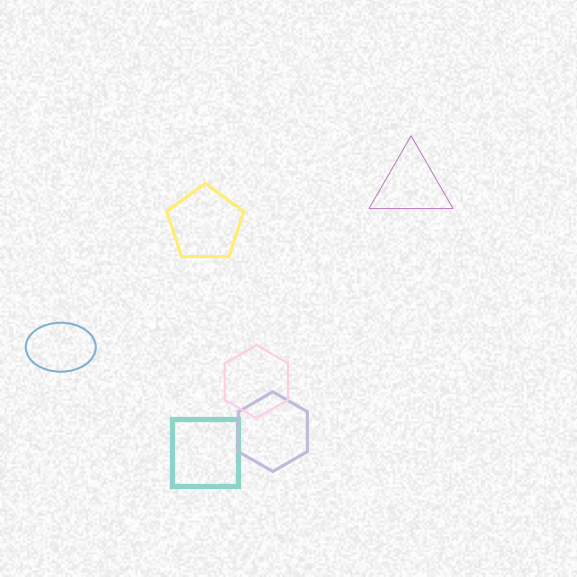[{"shape": "square", "thickness": 2.5, "radius": 0.29, "center": [0.355, 0.215]}, {"shape": "hexagon", "thickness": 1.5, "radius": 0.35, "center": [0.472, 0.252]}, {"shape": "oval", "thickness": 1, "radius": 0.3, "center": [0.105, 0.398]}, {"shape": "hexagon", "thickness": 1, "radius": 0.32, "center": [0.444, 0.338]}, {"shape": "triangle", "thickness": 0.5, "radius": 0.42, "center": [0.712, 0.68]}, {"shape": "pentagon", "thickness": 1.5, "radius": 0.35, "center": [0.355, 0.612]}]